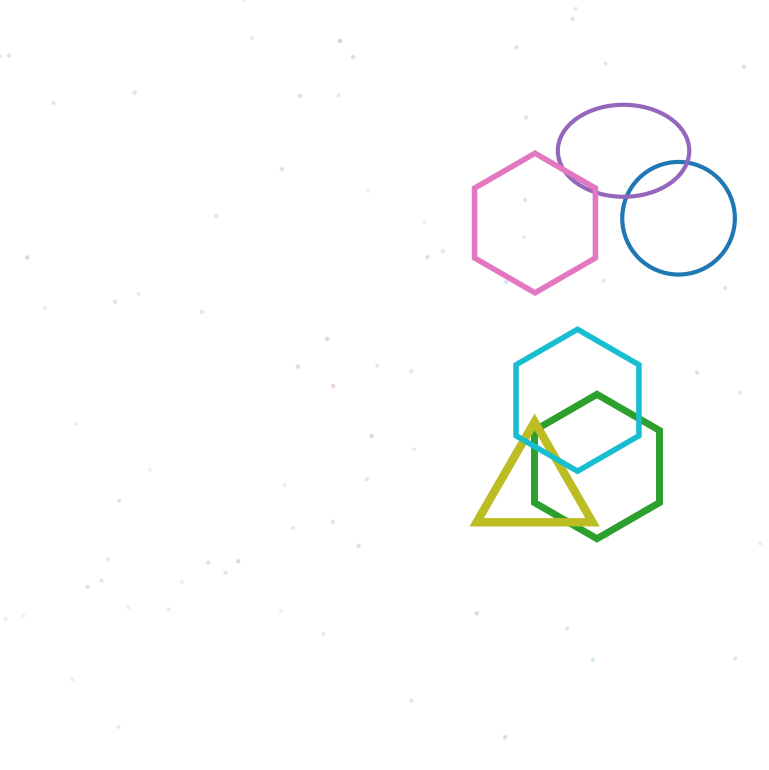[{"shape": "circle", "thickness": 1.5, "radius": 0.37, "center": [0.881, 0.717]}, {"shape": "hexagon", "thickness": 2.5, "radius": 0.47, "center": [0.775, 0.394]}, {"shape": "oval", "thickness": 1.5, "radius": 0.43, "center": [0.81, 0.804]}, {"shape": "hexagon", "thickness": 2, "radius": 0.45, "center": [0.695, 0.71]}, {"shape": "triangle", "thickness": 3, "radius": 0.43, "center": [0.694, 0.365]}, {"shape": "hexagon", "thickness": 2, "radius": 0.46, "center": [0.75, 0.48]}]